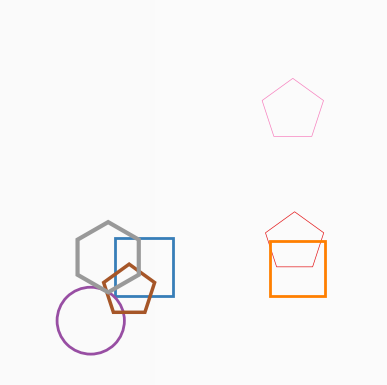[{"shape": "pentagon", "thickness": 0.5, "radius": 0.4, "center": [0.76, 0.371]}, {"shape": "square", "thickness": 2, "radius": 0.37, "center": [0.372, 0.306]}, {"shape": "circle", "thickness": 2, "radius": 0.43, "center": [0.234, 0.167]}, {"shape": "square", "thickness": 2, "radius": 0.36, "center": [0.768, 0.303]}, {"shape": "pentagon", "thickness": 2.5, "radius": 0.35, "center": [0.333, 0.245]}, {"shape": "pentagon", "thickness": 0.5, "radius": 0.42, "center": [0.756, 0.713]}, {"shape": "hexagon", "thickness": 3, "radius": 0.46, "center": [0.279, 0.332]}]